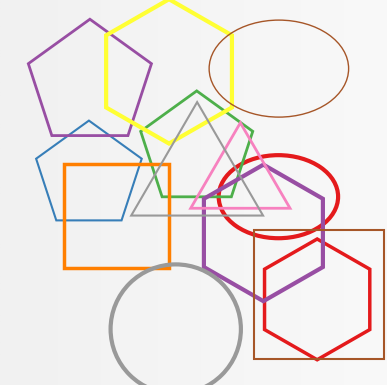[{"shape": "hexagon", "thickness": 2.5, "radius": 0.78, "center": [0.818, 0.222]}, {"shape": "oval", "thickness": 3, "radius": 0.77, "center": [0.718, 0.489]}, {"shape": "pentagon", "thickness": 1.5, "radius": 0.72, "center": [0.229, 0.543]}, {"shape": "pentagon", "thickness": 2, "radius": 0.76, "center": [0.508, 0.612]}, {"shape": "hexagon", "thickness": 3, "radius": 0.89, "center": [0.68, 0.395]}, {"shape": "pentagon", "thickness": 2, "radius": 0.84, "center": [0.232, 0.783]}, {"shape": "square", "thickness": 2.5, "radius": 0.68, "center": [0.3, 0.438]}, {"shape": "hexagon", "thickness": 3, "radius": 0.94, "center": [0.436, 0.815]}, {"shape": "square", "thickness": 1.5, "radius": 0.84, "center": [0.824, 0.235]}, {"shape": "oval", "thickness": 1, "radius": 0.9, "center": [0.72, 0.822]}, {"shape": "triangle", "thickness": 2, "radius": 0.74, "center": [0.62, 0.533]}, {"shape": "triangle", "thickness": 1.5, "radius": 0.98, "center": [0.509, 0.538]}, {"shape": "circle", "thickness": 3, "radius": 0.84, "center": [0.454, 0.145]}]